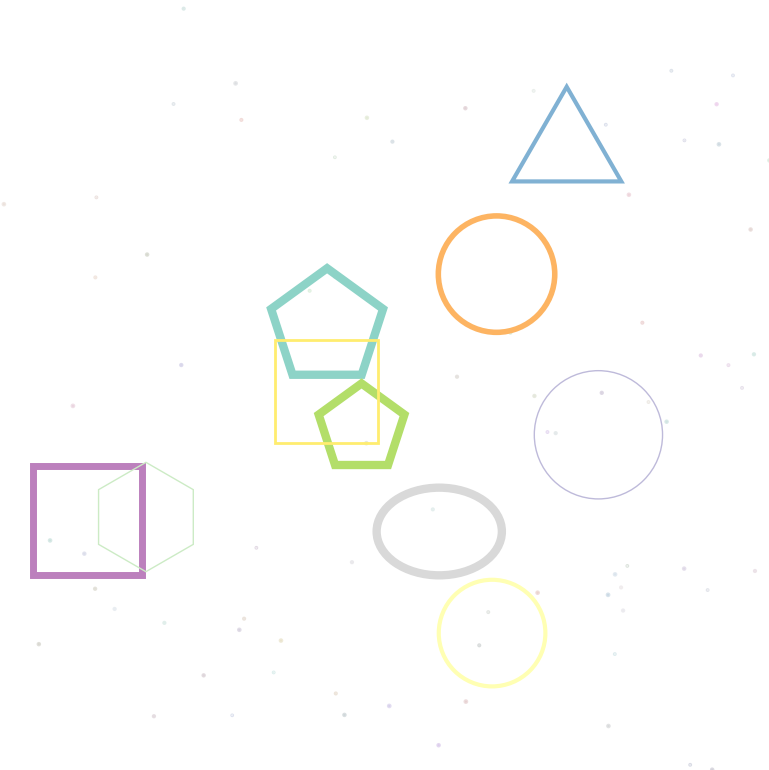[{"shape": "pentagon", "thickness": 3, "radius": 0.38, "center": [0.425, 0.575]}, {"shape": "circle", "thickness": 1.5, "radius": 0.35, "center": [0.639, 0.178]}, {"shape": "circle", "thickness": 0.5, "radius": 0.42, "center": [0.777, 0.435]}, {"shape": "triangle", "thickness": 1.5, "radius": 0.41, "center": [0.736, 0.805]}, {"shape": "circle", "thickness": 2, "radius": 0.38, "center": [0.645, 0.644]}, {"shape": "pentagon", "thickness": 3, "radius": 0.29, "center": [0.47, 0.443]}, {"shape": "oval", "thickness": 3, "radius": 0.41, "center": [0.57, 0.31]}, {"shape": "square", "thickness": 2.5, "radius": 0.35, "center": [0.113, 0.324]}, {"shape": "hexagon", "thickness": 0.5, "radius": 0.36, "center": [0.19, 0.329]}, {"shape": "square", "thickness": 1, "radius": 0.33, "center": [0.424, 0.491]}]